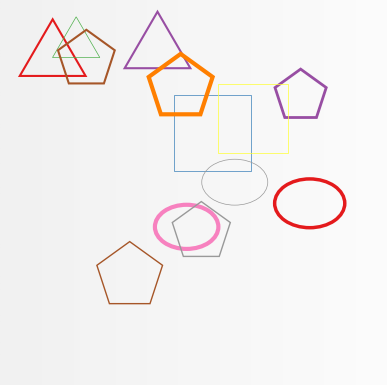[{"shape": "triangle", "thickness": 1.5, "radius": 0.49, "center": [0.136, 0.852]}, {"shape": "oval", "thickness": 2.5, "radius": 0.45, "center": [0.799, 0.472]}, {"shape": "square", "thickness": 0.5, "radius": 0.5, "center": [0.548, 0.654]}, {"shape": "triangle", "thickness": 0.5, "radius": 0.35, "center": [0.197, 0.886]}, {"shape": "triangle", "thickness": 1.5, "radius": 0.49, "center": [0.406, 0.872]}, {"shape": "pentagon", "thickness": 2, "radius": 0.35, "center": [0.776, 0.751]}, {"shape": "pentagon", "thickness": 3, "radius": 0.43, "center": [0.466, 0.773]}, {"shape": "square", "thickness": 0.5, "radius": 0.45, "center": [0.653, 0.692]}, {"shape": "pentagon", "thickness": 1, "radius": 0.45, "center": [0.335, 0.283]}, {"shape": "pentagon", "thickness": 1.5, "radius": 0.39, "center": [0.223, 0.846]}, {"shape": "oval", "thickness": 3, "radius": 0.41, "center": [0.482, 0.411]}, {"shape": "pentagon", "thickness": 1, "radius": 0.39, "center": [0.519, 0.398]}, {"shape": "oval", "thickness": 0.5, "radius": 0.43, "center": [0.606, 0.527]}]